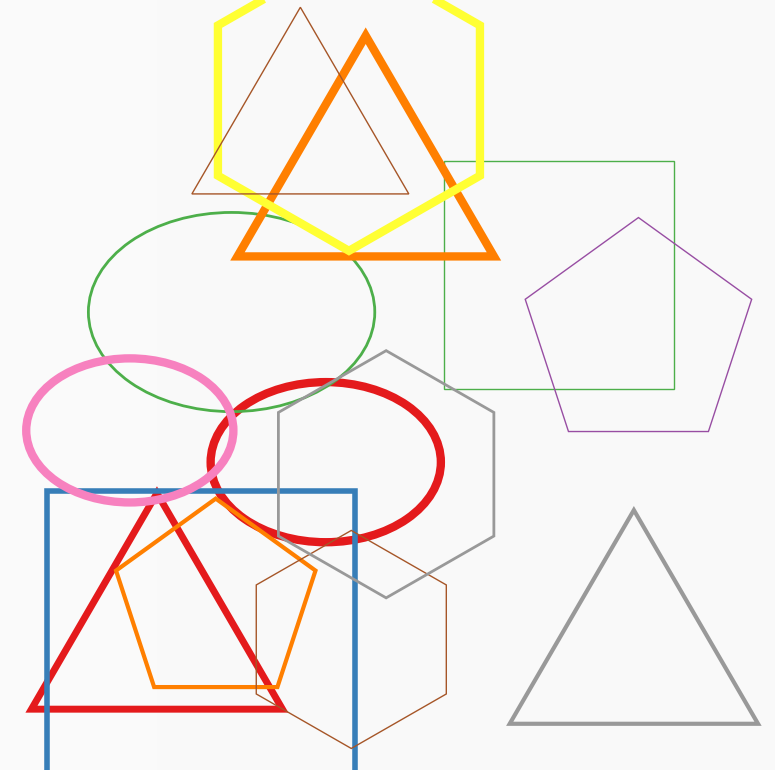[{"shape": "oval", "thickness": 3, "radius": 0.74, "center": [0.42, 0.4]}, {"shape": "triangle", "thickness": 2.5, "radius": 0.93, "center": [0.203, 0.172]}, {"shape": "square", "thickness": 2, "radius": 0.99, "center": [0.259, 0.164]}, {"shape": "square", "thickness": 0.5, "radius": 0.74, "center": [0.721, 0.643]}, {"shape": "oval", "thickness": 1, "radius": 0.92, "center": [0.299, 0.595]}, {"shape": "pentagon", "thickness": 0.5, "radius": 0.77, "center": [0.824, 0.564]}, {"shape": "triangle", "thickness": 3, "radius": 0.96, "center": [0.472, 0.763]}, {"shape": "pentagon", "thickness": 1.5, "radius": 0.68, "center": [0.278, 0.217]}, {"shape": "hexagon", "thickness": 3, "radius": 0.98, "center": [0.45, 0.869]}, {"shape": "hexagon", "thickness": 0.5, "radius": 0.71, "center": [0.453, 0.17]}, {"shape": "triangle", "thickness": 0.5, "radius": 0.81, "center": [0.388, 0.829]}, {"shape": "oval", "thickness": 3, "radius": 0.67, "center": [0.167, 0.441]}, {"shape": "hexagon", "thickness": 1, "radius": 0.8, "center": [0.498, 0.384]}, {"shape": "triangle", "thickness": 1.5, "radius": 0.92, "center": [0.818, 0.153]}]